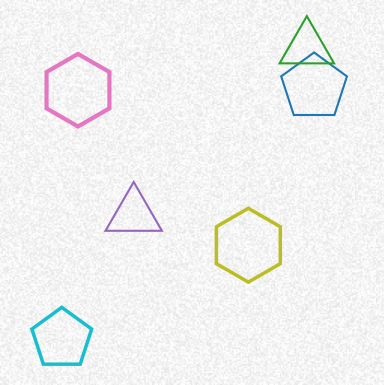[{"shape": "pentagon", "thickness": 1.5, "radius": 0.45, "center": [0.816, 0.774]}, {"shape": "triangle", "thickness": 1.5, "radius": 0.41, "center": [0.797, 0.876]}, {"shape": "triangle", "thickness": 1.5, "radius": 0.42, "center": [0.347, 0.443]}, {"shape": "hexagon", "thickness": 3, "radius": 0.47, "center": [0.203, 0.766]}, {"shape": "hexagon", "thickness": 2.5, "radius": 0.48, "center": [0.645, 0.363]}, {"shape": "pentagon", "thickness": 2.5, "radius": 0.41, "center": [0.16, 0.12]}]